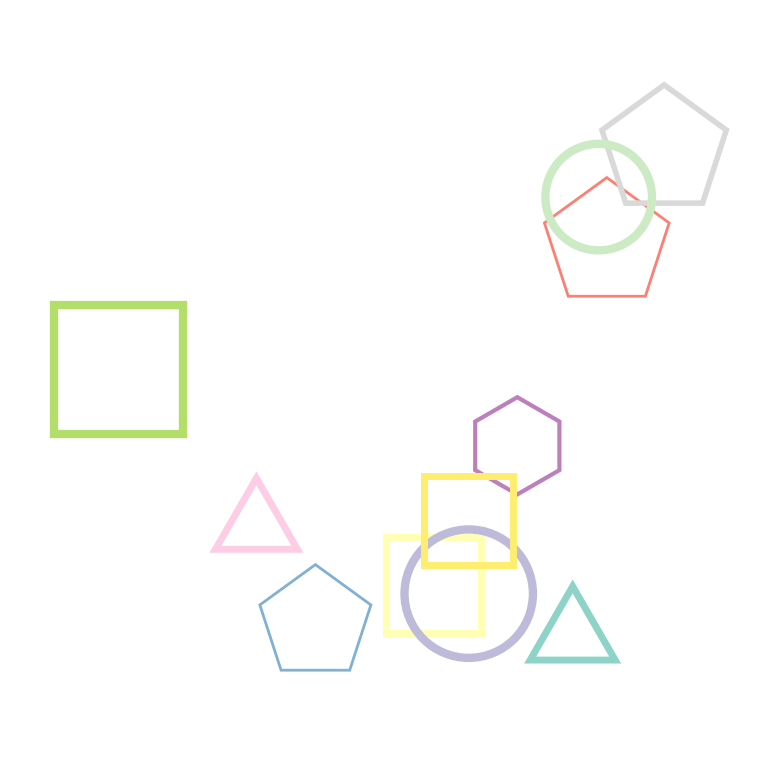[{"shape": "triangle", "thickness": 2.5, "radius": 0.32, "center": [0.744, 0.175]}, {"shape": "square", "thickness": 2.5, "radius": 0.31, "center": [0.563, 0.24]}, {"shape": "circle", "thickness": 3, "radius": 0.42, "center": [0.609, 0.229]}, {"shape": "pentagon", "thickness": 1, "radius": 0.43, "center": [0.788, 0.684]}, {"shape": "pentagon", "thickness": 1, "radius": 0.38, "center": [0.41, 0.191]}, {"shape": "square", "thickness": 3, "radius": 0.42, "center": [0.154, 0.52]}, {"shape": "triangle", "thickness": 2.5, "radius": 0.31, "center": [0.333, 0.317]}, {"shape": "pentagon", "thickness": 2, "radius": 0.42, "center": [0.863, 0.805]}, {"shape": "hexagon", "thickness": 1.5, "radius": 0.32, "center": [0.672, 0.421]}, {"shape": "circle", "thickness": 3, "radius": 0.35, "center": [0.778, 0.744]}, {"shape": "square", "thickness": 2.5, "radius": 0.29, "center": [0.608, 0.324]}]